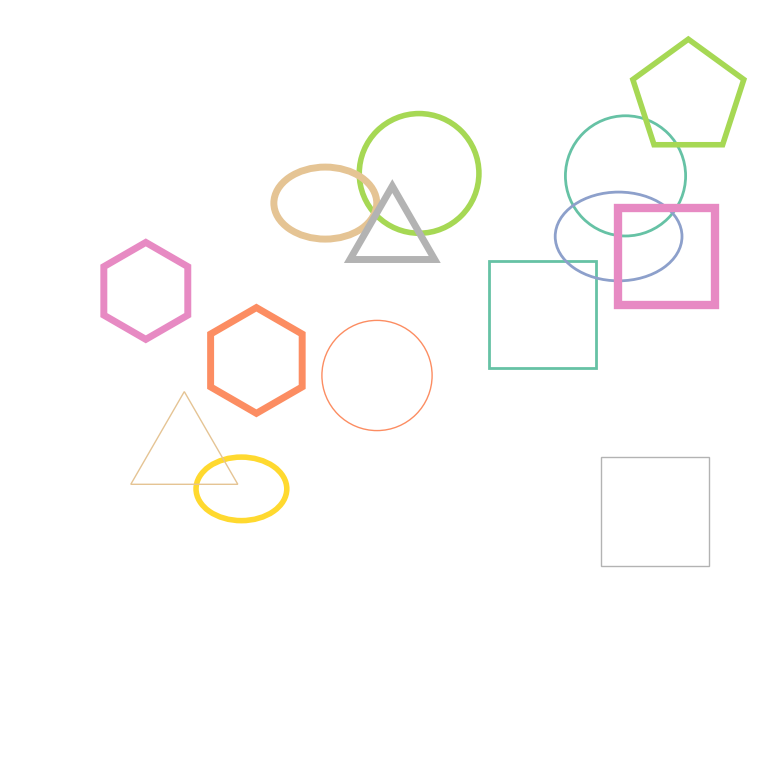[{"shape": "circle", "thickness": 1, "radius": 0.39, "center": [0.812, 0.772]}, {"shape": "square", "thickness": 1, "radius": 0.35, "center": [0.705, 0.591]}, {"shape": "hexagon", "thickness": 2.5, "radius": 0.34, "center": [0.333, 0.532]}, {"shape": "circle", "thickness": 0.5, "radius": 0.36, "center": [0.49, 0.512]}, {"shape": "oval", "thickness": 1, "radius": 0.41, "center": [0.803, 0.693]}, {"shape": "hexagon", "thickness": 2.5, "radius": 0.31, "center": [0.189, 0.622]}, {"shape": "square", "thickness": 3, "radius": 0.31, "center": [0.865, 0.667]}, {"shape": "circle", "thickness": 2, "radius": 0.39, "center": [0.544, 0.775]}, {"shape": "pentagon", "thickness": 2, "radius": 0.38, "center": [0.894, 0.873]}, {"shape": "oval", "thickness": 2, "radius": 0.29, "center": [0.314, 0.365]}, {"shape": "oval", "thickness": 2.5, "radius": 0.33, "center": [0.422, 0.736]}, {"shape": "triangle", "thickness": 0.5, "radius": 0.4, "center": [0.239, 0.411]}, {"shape": "triangle", "thickness": 2.5, "radius": 0.32, "center": [0.51, 0.695]}, {"shape": "square", "thickness": 0.5, "radius": 0.35, "center": [0.851, 0.336]}]